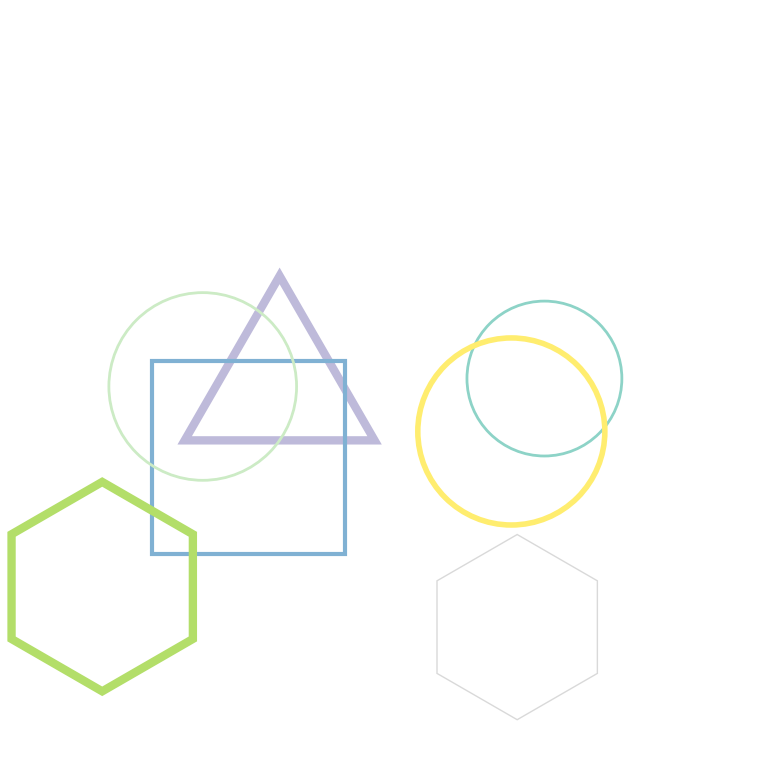[{"shape": "circle", "thickness": 1, "radius": 0.5, "center": [0.707, 0.508]}, {"shape": "triangle", "thickness": 3, "radius": 0.71, "center": [0.363, 0.499]}, {"shape": "square", "thickness": 1.5, "radius": 0.63, "center": [0.322, 0.406]}, {"shape": "hexagon", "thickness": 3, "radius": 0.68, "center": [0.133, 0.238]}, {"shape": "hexagon", "thickness": 0.5, "radius": 0.6, "center": [0.672, 0.186]}, {"shape": "circle", "thickness": 1, "radius": 0.61, "center": [0.263, 0.498]}, {"shape": "circle", "thickness": 2, "radius": 0.61, "center": [0.664, 0.44]}]